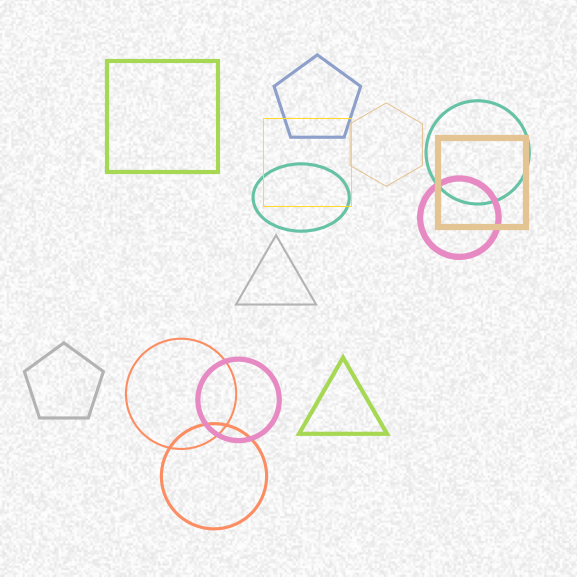[{"shape": "circle", "thickness": 1.5, "radius": 0.45, "center": [0.827, 0.735]}, {"shape": "oval", "thickness": 1.5, "radius": 0.42, "center": [0.522, 0.657]}, {"shape": "circle", "thickness": 1.5, "radius": 0.46, "center": [0.371, 0.174]}, {"shape": "circle", "thickness": 1, "radius": 0.48, "center": [0.314, 0.317]}, {"shape": "pentagon", "thickness": 1.5, "radius": 0.39, "center": [0.55, 0.825]}, {"shape": "circle", "thickness": 2.5, "radius": 0.35, "center": [0.413, 0.307]}, {"shape": "circle", "thickness": 3, "radius": 0.34, "center": [0.795, 0.622]}, {"shape": "square", "thickness": 2, "radius": 0.48, "center": [0.282, 0.798]}, {"shape": "triangle", "thickness": 2, "radius": 0.44, "center": [0.594, 0.292]}, {"shape": "square", "thickness": 0.5, "radius": 0.38, "center": [0.532, 0.719]}, {"shape": "square", "thickness": 3, "radius": 0.38, "center": [0.834, 0.683]}, {"shape": "hexagon", "thickness": 0.5, "radius": 0.36, "center": [0.669, 0.749]}, {"shape": "pentagon", "thickness": 1.5, "radius": 0.36, "center": [0.111, 0.334]}, {"shape": "triangle", "thickness": 1, "radius": 0.4, "center": [0.478, 0.512]}]